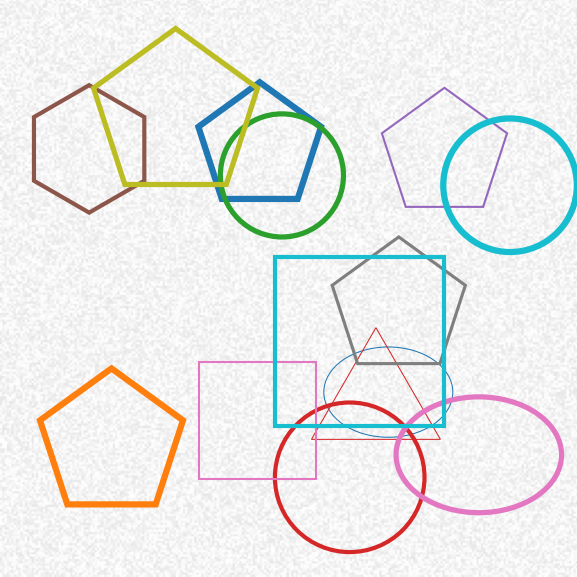[{"shape": "pentagon", "thickness": 3, "radius": 0.56, "center": [0.45, 0.745]}, {"shape": "oval", "thickness": 0.5, "radius": 0.56, "center": [0.672, 0.32]}, {"shape": "pentagon", "thickness": 3, "radius": 0.65, "center": [0.193, 0.231]}, {"shape": "circle", "thickness": 2.5, "radius": 0.53, "center": [0.488, 0.695]}, {"shape": "triangle", "thickness": 0.5, "radius": 0.64, "center": [0.651, 0.303]}, {"shape": "circle", "thickness": 2, "radius": 0.65, "center": [0.606, 0.173]}, {"shape": "pentagon", "thickness": 1, "radius": 0.57, "center": [0.77, 0.733]}, {"shape": "hexagon", "thickness": 2, "radius": 0.55, "center": [0.154, 0.741]}, {"shape": "oval", "thickness": 2.5, "radius": 0.72, "center": [0.829, 0.212]}, {"shape": "square", "thickness": 1, "radius": 0.51, "center": [0.446, 0.27]}, {"shape": "pentagon", "thickness": 1.5, "radius": 0.61, "center": [0.691, 0.468]}, {"shape": "pentagon", "thickness": 2.5, "radius": 0.75, "center": [0.304, 0.8]}, {"shape": "square", "thickness": 2, "radius": 0.73, "center": [0.622, 0.408]}, {"shape": "circle", "thickness": 3, "radius": 0.58, "center": [0.883, 0.678]}]